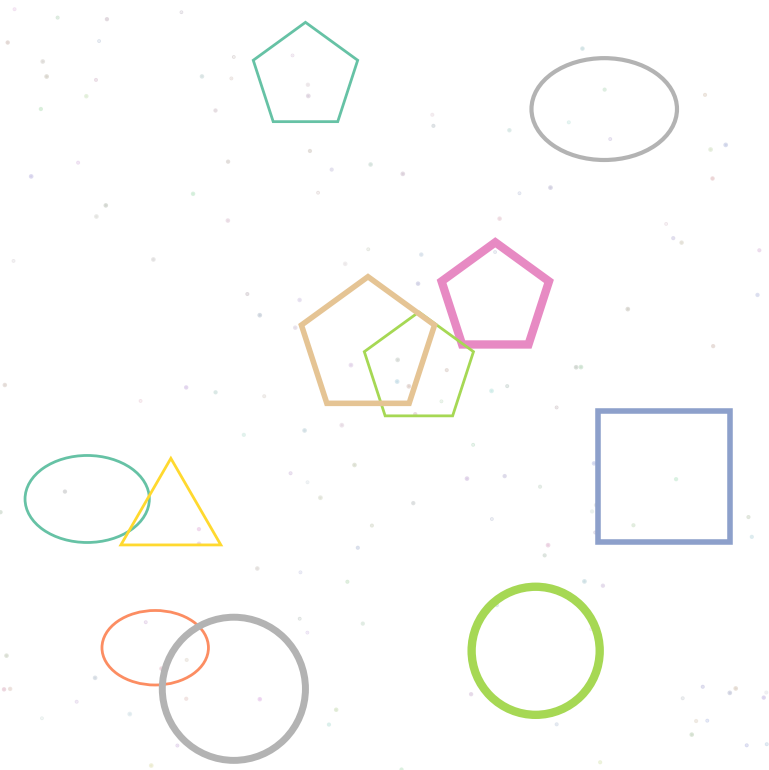[{"shape": "pentagon", "thickness": 1, "radius": 0.36, "center": [0.397, 0.9]}, {"shape": "oval", "thickness": 1, "radius": 0.4, "center": [0.113, 0.352]}, {"shape": "oval", "thickness": 1, "radius": 0.35, "center": [0.202, 0.159]}, {"shape": "square", "thickness": 2, "radius": 0.43, "center": [0.862, 0.381]}, {"shape": "pentagon", "thickness": 3, "radius": 0.37, "center": [0.643, 0.612]}, {"shape": "pentagon", "thickness": 1, "radius": 0.37, "center": [0.544, 0.52]}, {"shape": "circle", "thickness": 3, "radius": 0.42, "center": [0.696, 0.155]}, {"shape": "triangle", "thickness": 1, "radius": 0.37, "center": [0.222, 0.33]}, {"shape": "pentagon", "thickness": 2, "radius": 0.45, "center": [0.478, 0.55]}, {"shape": "circle", "thickness": 2.5, "radius": 0.46, "center": [0.304, 0.105]}, {"shape": "oval", "thickness": 1.5, "radius": 0.47, "center": [0.785, 0.858]}]